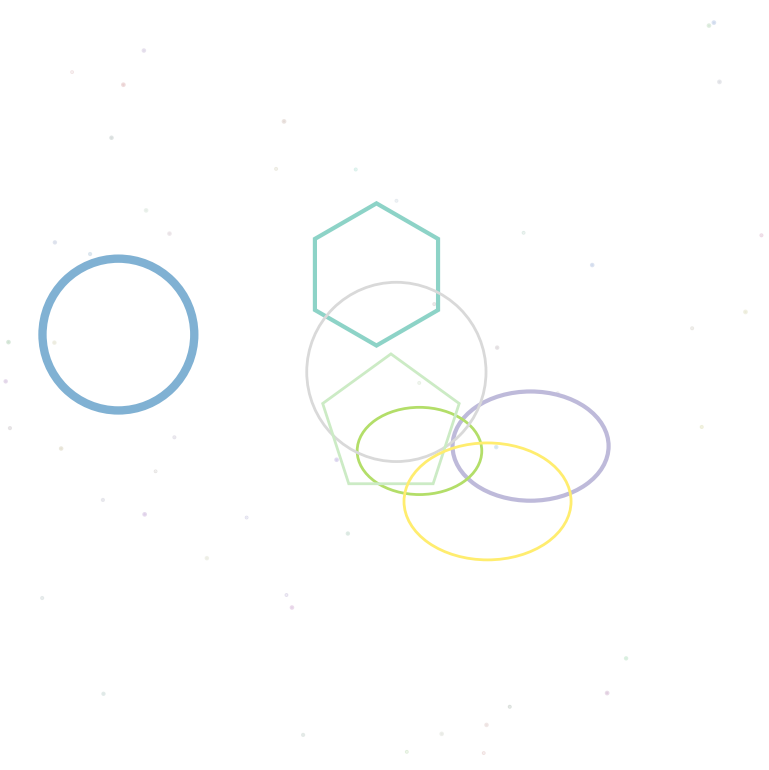[{"shape": "hexagon", "thickness": 1.5, "radius": 0.46, "center": [0.489, 0.644]}, {"shape": "oval", "thickness": 1.5, "radius": 0.51, "center": [0.689, 0.421]}, {"shape": "circle", "thickness": 3, "radius": 0.49, "center": [0.154, 0.566]}, {"shape": "oval", "thickness": 1, "radius": 0.4, "center": [0.545, 0.414]}, {"shape": "circle", "thickness": 1, "radius": 0.58, "center": [0.515, 0.517]}, {"shape": "pentagon", "thickness": 1, "radius": 0.47, "center": [0.508, 0.447]}, {"shape": "oval", "thickness": 1, "radius": 0.54, "center": [0.633, 0.349]}]